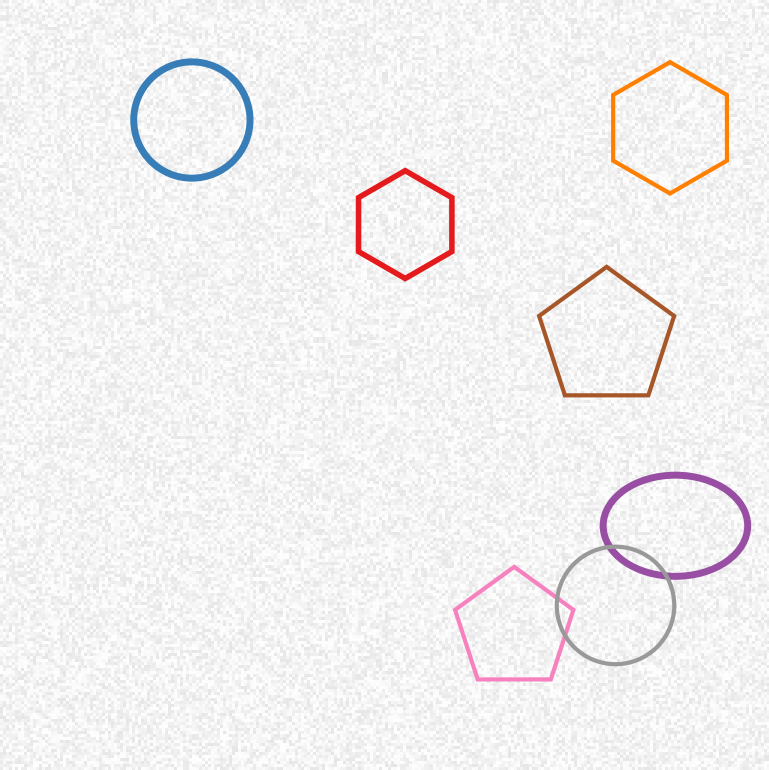[{"shape": "hexagon", "thickness": 2, "radius": 0.35, "center": [0.526, 0.708]}, {"shape": "circle", "thickness": 2.5, "radius": 0.38, "center": [0.249, 0.844]}, {"shape": "oval", "thickness": 2.5, "radius": 0.47, "center": [0.877, 0.317]}, {"shape": "hexagon", "thickness": 1.5, "radius": 0.43, "center": [0.87, 0.834]}, {"shape": "pentagon", "thickness": 1.5, "radius": 0.46, "center": [0.788, 0.561]}, {"shape": "pentagon", "thickness": 1.5, "radius": 0.4, "center": [0.668, 0.183]}, {"shape": "circle", "thickness": 1.5, "radius": 0.38, "center": [0.799, 0.214]}]